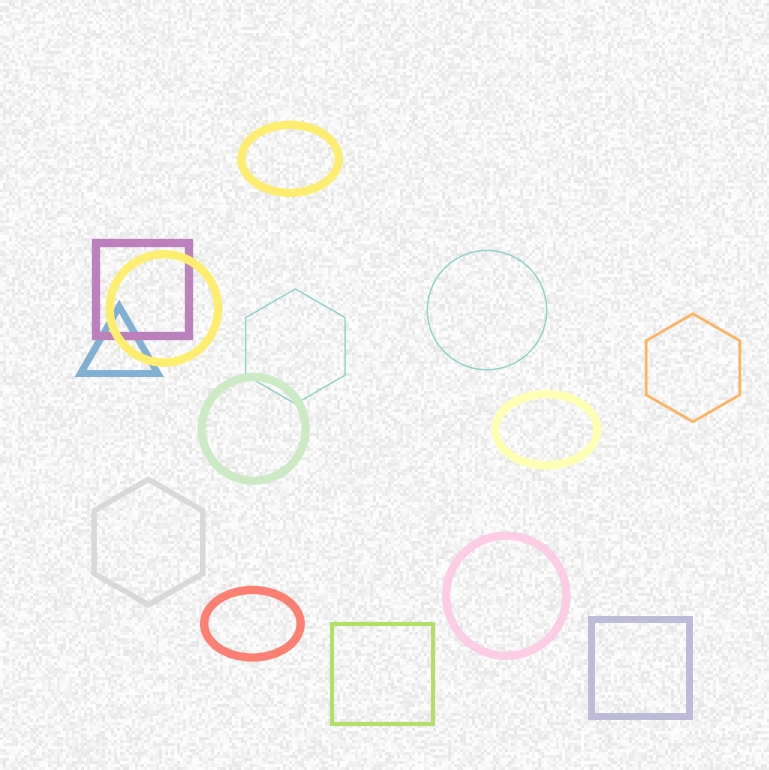[{"shape": "circle", "thickness": 0.5, "radius": 0.39, "center": [0.632, 0.597]}, {"shape": "hexagon", "thickness": 0.5, "radius": 0.37, "center": [0.384, 0.55]}, {"shape": "oval", "thickness": 3, "radius": 0.33, "center": [0.71, 0.442]}, {"shape": "square", "thickness": 2.5, "radius": 0.32, "center": [0.831, 0.133]}, {"shape": "oval", "thickness": 3, "radius": 0.31, "center": [0.328, 0.19]}, {"shape": "triangle", "thickness": 2.5, "radius": 0.29, "center": [0.155, 0.544]}, {"shape": "hexagon", "thickness": 1, "radius": 0.35, "center": [0.9, 0.522]}, {"shape": "square", "thickness": 1.5, "radius": 0.33, "center": [0.497, 0.125]}, {"shape": "circle", "thickness": 3, "radius": 0.39, "center": [0.657, 0.226]}, {"shape": "hexagon", "thickness": 2, "radius": 0.41, "center": [0.193, 0.296]}, {"shape": "square", "thickness": 3, "radius": 0.3, "center": [0.185, 0.624]}, {"shape": "circle", "thickness": 3, "radius": 0.34, "center": [0.329, 0.443]}, {"shape": "circle", "thickness": 3, "radius": 0.35, "center": [0.213, 0.6]}, {"shape": "oval", "thickness": 3, "radius": 0.32, "center": [0.377, 0.794]}]